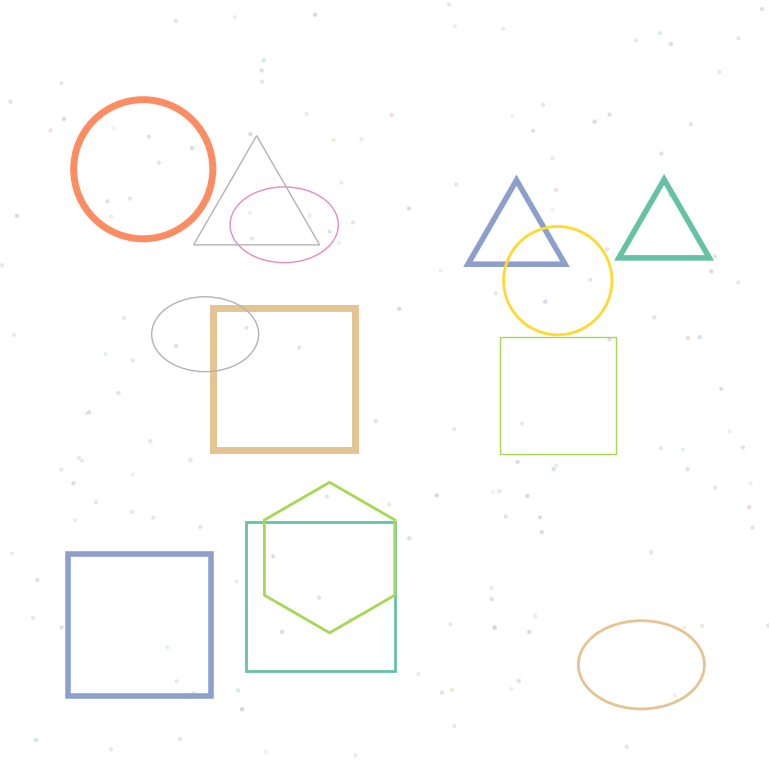[{"shape": "triangle", "thickness": 2, "radius": 0.34, "center": [0.862, 0.699]}, {"shape": "square", "thickness": 1, "radius": 0.48, "center": [0.416, 0.226]}, {"shape": "circle", "thickness": 2.5, "radius": 0.45, "center": [0.186, 0.78]}, {"shape": "square", "thickness": 2, "radius": 0.46, "center": [0.181, 0.188]}, {"shape": "triangle", "thickness": 2, "radius": 0.36, "center": [0.671, 0.693]}, {"shape": "oval", "thickness": 0.5, "radius": 0.35, "center": [0.369, 0.708]}, {"shape": "square", "thickness": 0.5, "radius": 0.38, "center": [0.725, 0.486]}, {"shape": "hexagon", "thickness": 1, "radius": 0.49, "center": [0.428, 0.276]}, {"shape": "circle", "thickness": 1, "radius": 0.35, "center": [0.724, 0.635]}, {"shape": "oval", "thickness": 1, "radius": 0.41, "center": [0.833, 0.137]}, {"shape": "square", "thickness": 2.5, "radius": 0.46, "center": [0.369, 0.508]}, {"shape": "triangle", "thickness": 0.5, "radius": 0.47, "center": [0.333, 0.729]}, {"shape": "oval", "thickness": 0.5, "radius": 0.35, "center": [0.266, 0.566]}]